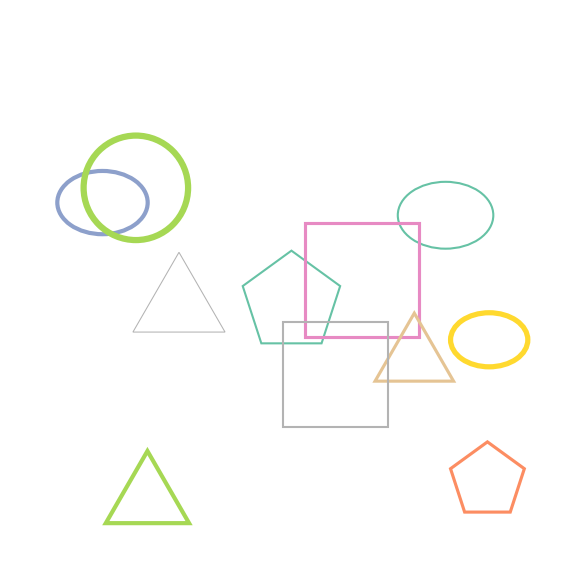[{"shape": "pentagon", "thickness": 1, "radius": 0.44, "center": [0.505, 0.476]}, {"shape": "oval", "thickness": 1, "radius": 0.41, "center": [0.772, 0.626]}, {"shape": "pentagon", "thickness": 1.5, "radius": 0.34, "center": [0.844, 0.167]}, {"shape": "oval", "thickness": 2, "radius": 0.39, "center": [0.177, 0.648]}, {"shape": "square", "thickness": 1.5, "radius": 0.49, "center": [0.627, 0.515]}, {"shape": "triangle", "thickness": 2, "radius": 0.42, "center": [0.255, 0.135]}, {"shape": "circle", "thickness": 3, "radius": 0.45, "center": [0.235, 0.674]}, {"shape": "oval", "thickness": 2.5, "radius": 0.33, "center": [0.847, 0.411]}, {"shape": "triangle", "thickness": 1.5, "radius": 0.39, "center": [0.717, 0.378]}, {"shape": "square", "thickness": 1, "radius": 0.45, "center": [0.582, 0.35]}, {"shape": "triangle", "thickness": 0.5, "radius": 0.46, "center": [0.31, 0.47]}]